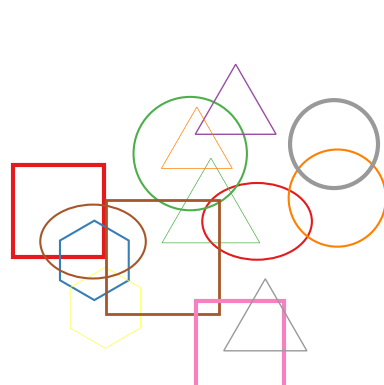[{"shape": "oval", "thickness": 1.5, "radius": 0.71, "center": [0.668, 0.425]}, {"shape": "square", "thickness": 3, "radius": 0.59, "center": [0.152, 0.452]}, {"shape": "hexagon", "thickness": 1.5, "radius": 0.52, "center": [0.245, 0.324]}, {"shape": "circle", "thickness": 1.5, "radius": 0.74, "center": [0.494, 0.601]}, {"shape": "triangle", "thickness": 0.5, "radius": 0.73, "center": [0.548, 0.443]}, {"shape": "triangle", "thickness": 1, "radius": 0.61, "center": [0.612, 0.712]}, {"shape": "triangle", "thickness": 0.5, "radius": 0.53, "center": [0.511, 0.616]}, {"shape": "circle", "thickness": 1.5, "radius": 0.63, "center": [0.876, 0.485]}, {"shape": "hexagon", "thickness": 0.5, "radius": 0.53, "center": [0.273, 0.2]}, {"shape": "oval", "thickness": 1.5, "radius": 0.69, "center": [0.242, 0.373]}, {"shape": "square", "thickness": 2, "radius": 0.74, "center": [0.422, 0.333]}, {"shape": "square", "thickness": 3, "radius": 0.57, "center": [0.623, 0.105]}, {"shape": "circle", "thickness": 3, "radius": 0.57, "center": [0.868, 0.626]}, {"shape": "triangle", "thickness": 1, "radius": 0.62, "center": [0.689, 0.151]}]